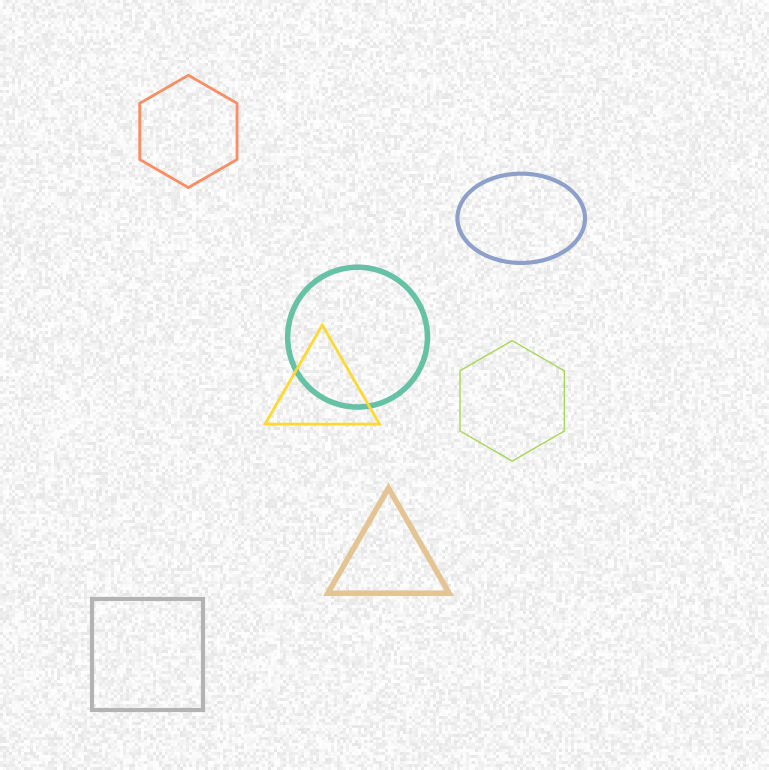[{"shape": "circle", "thickness": 2, "radius": 0.45, "center": [0.464, 0.562]}, {"shape": "hexagon", "thickness": 1, "radius": 0.36, "center": [0.245, 0.829]}, {"shape": "oval", "thickness": 1.5, "radius": 0.41, "center": [0.677, 0.716]}, {"shape": "hexagon", "thickness": 0.5, "radius": 0.39, "center": [0.665, 0.479]}, {"shape": "triangle", "thickness": 1, "radius": 0.43, "center": [0.419, 0.492]}, {"shape": "triangle", "thickness": 2, "radius": 0.46, "center": [0.505, 0.275]}, {"shape": "square", "thickness": 1.5, "radius": 0.36, "center": [0.192, 0.15]}]